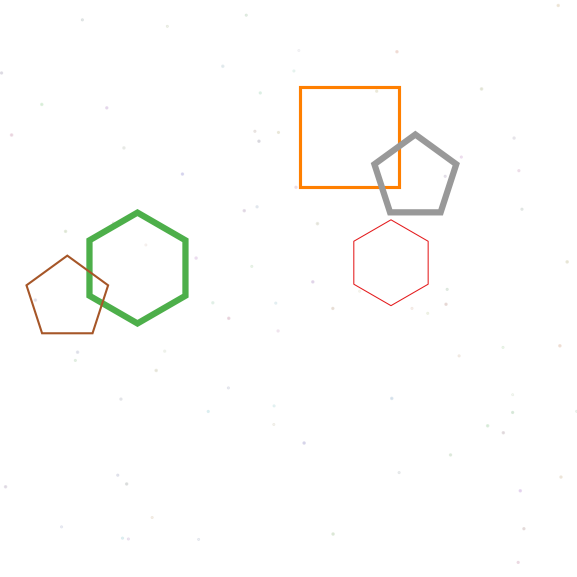[{"shape": "hexagon", "thickness": 0.5, "radius": 0.37, "center": [0.677, 0.544]}, {"shape": "hexagon", "thickness": 3, "radius": 0.48, "center": [0.238, 0.535]}, {"shape": "square", "thickness": 1.5, "radius": 0.43, "center": [0.605, 0.762]}, {"shape": "pentagon", "thickness": 1, "radius": 0.37, "center": [0.117, 0.482]}, {"shape": "pentagon", "thickness": 3, "radius": 0.37, "center": [0.719, 0.692]}]